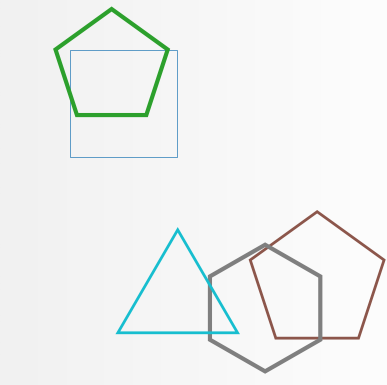[{"shape": "square", "thickness": 0.5, "radius": 0.69, "center": [0.318, 0.731]}, {"shape": "pentagon", "thickness": 3, "radius": 0.76, "center": [0.288, 0.824]}, {"shape": "pentagon", "thickness": 2, "radius": 0.91, "center": [0.818, 0.269]}, {"shape": "hexagon", "thickness": 3, "radius": 0.82, "center": [0.684, 0.2]}, {"shape": "triangle", "thickness": 2, "radius": 0.89, "center": [0.459, 0.225]}]